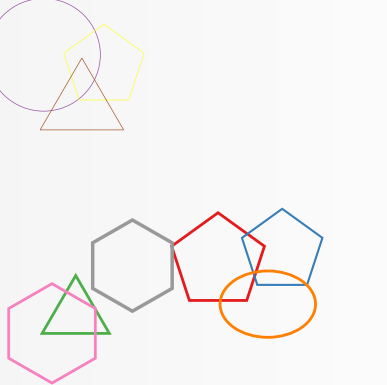[{"shape": "pentagon", "thickness": 2, "radius": 0.63, "center": [0.563, 0.322]}, {"shape": "pentagon", "thickness": 1.5, "radius": 0.55, "center": [0.728, 0.348]}, {"shape": "triangle", "thickness": 2, "radius": 0.5, "center": [0.195, 0.184]}, {"shape": "circle", "thickness": 0.5, "radius": 0.73, "center": [0.113, 0.858]}, {"shape": "oval", "thickness": 2, "radius": 0.62, "center": [0.691, 0.21]}, {"shape": "pentagon", "thickness": 0.5, "radius": 0.54, "center": [0.268, 0.828]}, {"shape": "triangle", "thickness": 0.5, "radius": 0.62, "center": [0.211, 0.725]}, {"shape": "hexagon", "thickness": 2, "radius": 0.65, "center": [0.134, 0.134]}, {"shape": "hexagon", "thickness": 2.5, "radius": 0.59, "center": [0.342, 0.31]}]